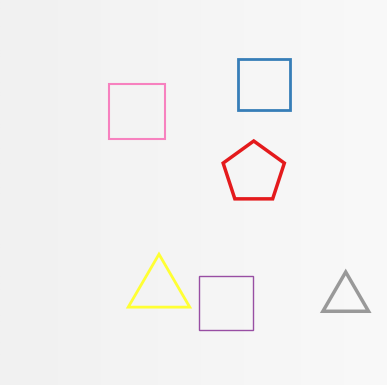[{"shape": "pentagon", "thickness": 2.5, "radius": 0.42, "center": [0.655, 0.551]}, {"shape": "square", "thickness": 2, "radius": 0.34, "center": [0.682, 0.781]}, {"shape": "square", "thickness": 1, "radius": 0.35, "center": [0.584, 0.213]}, {"shape": "triangle", "thickness": 2, "radius": 0.46, "center": [0.41, 0.248]}, {"shape": "square", "thickness": 1.5, "radius": 0.36, "center": [0.353, 0.71]}, {"shape": "triangle", "thickness": 2.5, "radius": 0.34, "center": [0.892, 0.225]}]